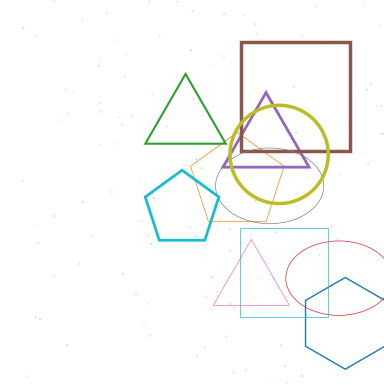[{"shape": "hexagon", "thickness": 1, "radius": 0.6, "center": [0.897, 0.16]}, {"shape": "pentagon", "thickness": 0.5, "radius": 0.64, "center": [0.616, 0.529]}, {"shape": "triangle", "thickness": 1.5, "radius": 0.6, "center": [0.482, 0.687]}, {"shape": "oval", "thickness": 0.5, "radius": 0.69, "center": [0.88, 0.278]}, {"shape": "triangle", "thickness": 2, "radius": 0.65, "center": [0.691, 0.63]}, {"shape": "square", "thickness": 2.5, "radius": 0.7, "center": [0.768, 0.75]}, {"shape": "triangle", "thickness": 0.5, "radius": 0.57, "center": [0.653, 0.264]}, {"shape": "oval", "thickness": 0.5, "radius": 0.7, "center": [0.7, 0.517]}, {"shape": "circle", "thickness": 2.5, "radius": 0.64, "center": [0.725, 0.599]}, {"shape": "pentagon", "thickness": 2, "radius": 0.5, "center": [0.473, 0.457]}, {"shape": "square", "thickness": 0.5, "radius": 0.58, "center": [0.738, 0.292]}]